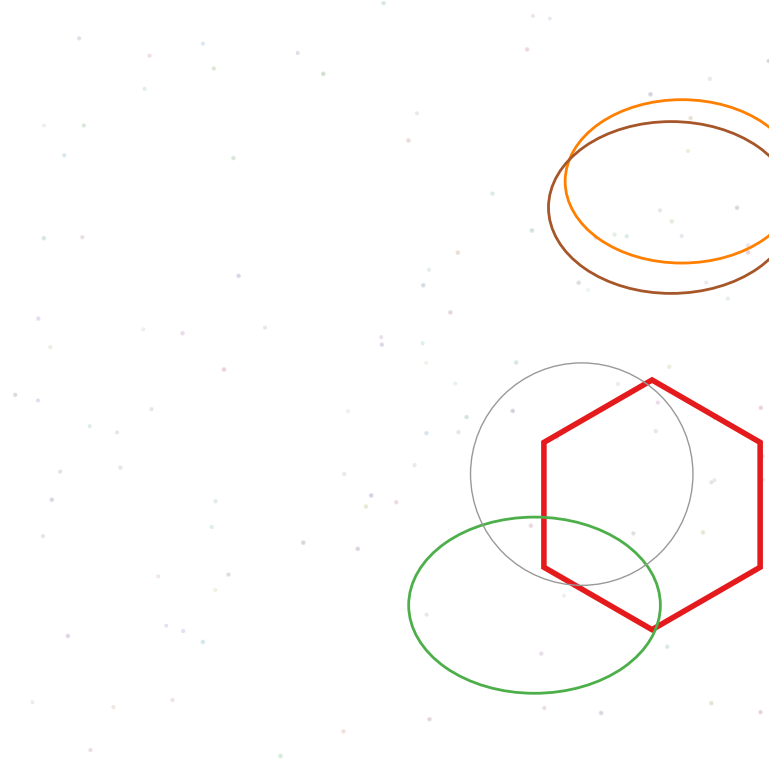[{"shape": "hexagon", "thickness": 2, "radius": 0.81, "center": [0.847, 0.344]}, {"shape": "oval", "thickness": 1, "radius": 0.82, "center": [0.694, 0.214]}, {"shape": "oval", "thickness": 1, "radius": 0.76, "center": [0.886, 0.764]}, {"shape": "oval", "thickness": 1, "radius": 0.8, "center": [0.872, 0.731]}, {"shape": "circle", "thickness": 0.5, "radius": 0.72, "center": [0.756, 0.384]}]